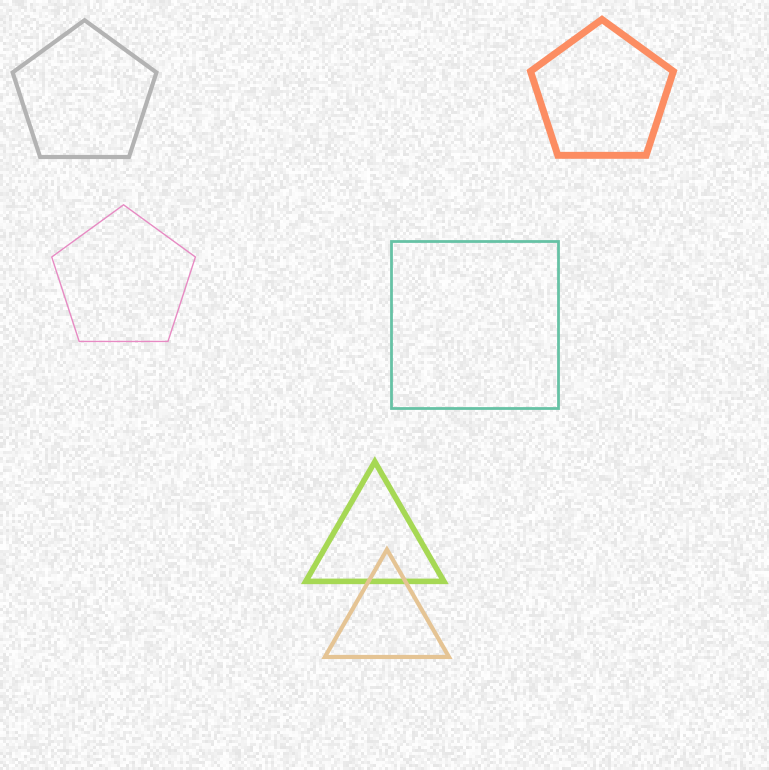[{"shape": "square", "thickness": 1, "radius": 0.54, "center": [0.616, 0.579]}, {"shape": "pentagon", "thickness": 2.5, "radius": 0.49, "center": [0.782, 0.877]}, {"shape": "pentagon", "thickness": 0.5, "radius": 0.49, "center": [0.16, 0.636]}, {"shape": "triangle", "thickness": 2, "radius": 0.52, "center": [0.487, 0.297]}, {"shape": "triangle", "thickness": 1.5, "radius": 0.47, "center": [0.503, 0.193]}, {"shape": "pentagon", "thickness": 1.5, "radius": 0.49, "center": [0.11, 0.876]}]